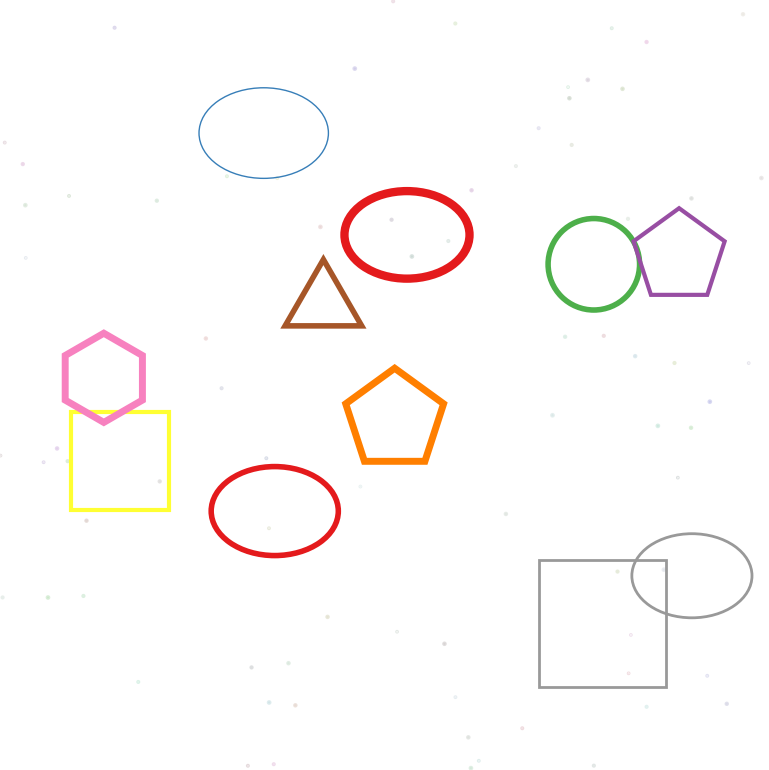[{"shape": "oval", "thickness": 3, "radius": 0.41, "center": [0.529, 0.695]}, {"shape": "oval", "thickness": 2, "radius": 0.41, "center": [0.357, 0.336]}, {"shape": "oval", "thickness": 0.5, "radius": 0.42, "center": [0.342, 0.827]}, {"shape": "circle", "thickness": 2, "radius": 0.3, "center": [0.771, 0.657]}, {"shape": "pentagon", "thickness": 1.5, "radius": 0.31, "center": [0.882, 0.667]}, {"shape": "pentagon", "thickness": 2.5, "radius": 0.33, "center": [0.513, 0.455]}, {"shape": "square", "thickness": 1.5, "radius": 0.32, "center": [0.156, 0.401]}, {"shape": "triangle", "thickness": 2, "radius": 0.29, "center": [0.42, 0.606]}, {"shape": "hexagon", "thickness": 2.5, "radius": 0.29, "center": [0.135, 0.509]}, {"shape": "square", "thickness": 1, "radius": 0.41, "center": [0.782, 0.19]}, {"shape": "oval", "thickness": 1, "radius": 0.39, "center": [0.899, 0.252]}]